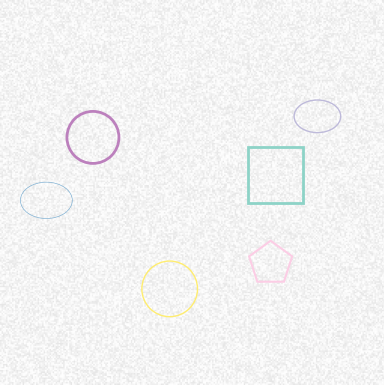[{"shape": "square", "thickness": 2, "radius": 0.36, "center": [0.716, 0.544]}, {"shape": "oval", "thickness": 1, "radius": 0.3, "center": [0.824, 0.698]}, {"shape": "oval", "thickness": 0.5, "radius": 0.34, "center": [0.12, 0.48]}, {"shape": "pentagon", "thickness": 1.5, "radius": 0.29, "center": [0.703, 0.316]}, {"shape": "circle", "thickness": 2, "radius": 0.34, "center": [0.241, 0.643]}, {"shape": "circle", "thickness": 1, "radius": 0.36, "center": [0.441, 0.25]}]